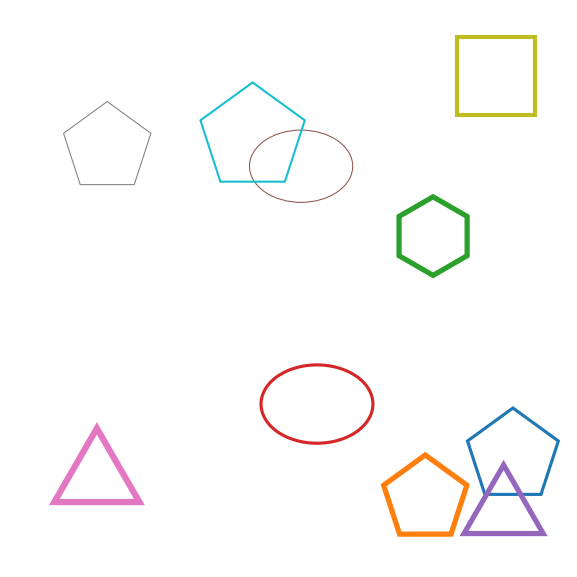[{"shape": "pentagon", "thickness": 1.5, "radius": 0.41, "center": [0.888, 0.21]}, {"shape": "pentagon", "thickness": 2.5, "radius": 0.38, "center": [0.736, 0.136]}, {"shape": "hexagon", "thickness": 2.5, "radius": 0.34, "center": [0.75, 0.59]}, {"shape": "oval", "thickness": 1.5, "radius": 0.48, "center": [0.549, 0.299]}, {"shape": "triangle", "thickness": 2.5, "radius": 0.4, "center": [0.872, 0.115]}, {"shape": "oval", "thickness": 0.5, "radius": 0.45, "center": [0.521, 0.711]}, {"shape": "triangle", "thickness": 3, "radius": 0.43, "center": [0.168, 0.172]}, {"shape": "pentagon", "thickness": 0.5, "radius": 0.4, "center": [0.186, 0.744]}, {"shape": "square", "thickness": 2, "radius": 0.34, "center": [0.859, 0.868]}, {"shape": "pentagon", "thickness": 1, "radius": 0.47, "center": [0.437, 0.761]}]